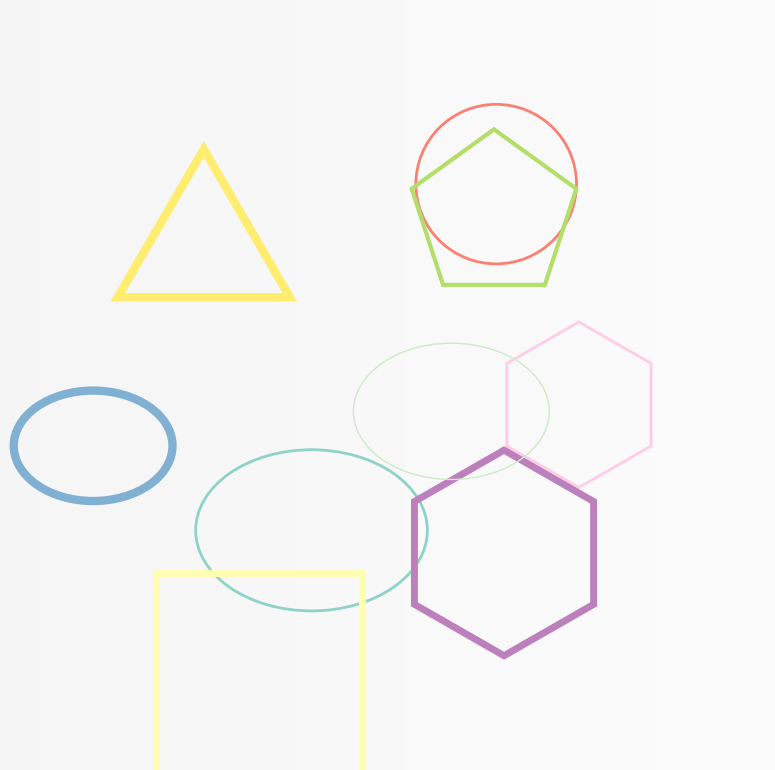[{"shape": "oval", "thickness": 1, "radius": 0.75, "center": [0.402, 0.311]}, {"shape": "square", "thickness": 2.5, "radius": 0.66, "center": [0.334, 0.124]}, {"shape": "circle", "thickness": 1, "radius": 0.52, "center": [0.64, 0.761]}, {"shape": "oval", "thickness": 3, "radius": 0.51, "center": [0.12, 0.421]}, {"shape": "pentagon", "thickness": 1.5, "radius": 0.56, "center": [0.637, 0.72]}, {"shape": "hexagon", "thickness": 1, "radius": 0.54, "center": [0.747, 0.474]}, {"shape": "hexagon", "thickness": 2.5, "radius": 0.67, "center": [0.65, 0.282]}, {"shape": "oval", "thickness": 0.5, "radius": 0.63, "center": [0.582, 0.466]}, {"shape": "triangle", "thickness": 3, "radius": 0.64, "center": [0.263, 0.678]}]